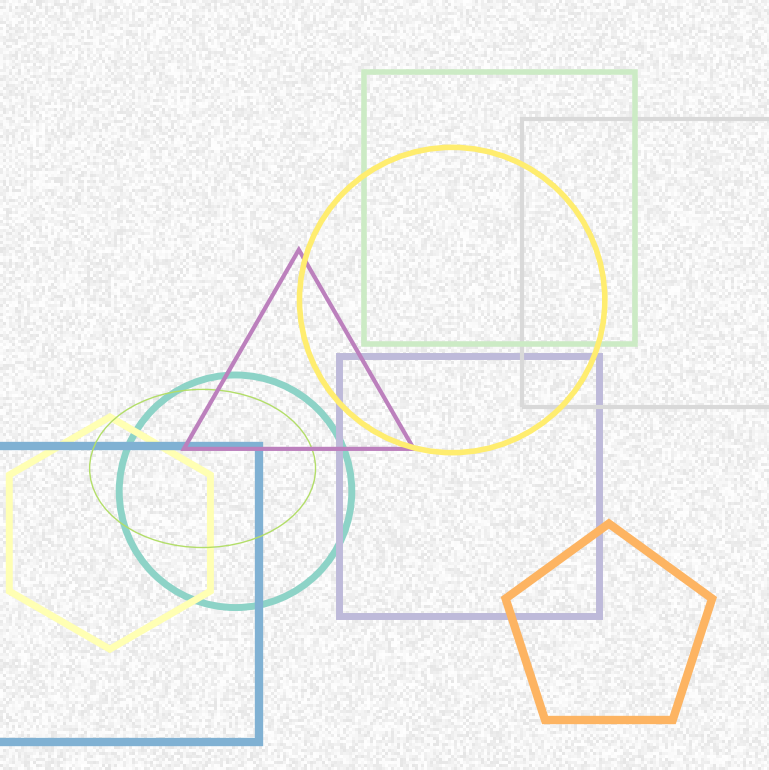[{"shape": "circle", "thickness": 2.5, "radius": 0.76, "center": [0.306, 0.362]}, {"shape": "hexagon", "thickness": 2.5, "radius": 0.75, "center": [0.143, 0.308]}, {"shape": "square", "thickness": 2.5, "radius": 0.84, "center": [0.609, 0.369]}, {"shape": "square", "thickness": 3, "radius": 0.96, "center": [0.143, 0.229]}, {"shape": "pentagon", "thickness": 3, "radius": 0.71, "center": [0.791, 0.179]}, {"shape": "oval", "thickness": 0.5, "radius": 0.73, "center": [0.263, 0.392]}, {"shape": "square", "thickness": 1.5, "radius": 0.94, "center": [0.865, 0.659]}, {"shape": "triangle", "thickness": 1.5, "radius": 0.86, "center": [0.388, 0.503]}, {"shape": "square", "thickness": 2, "radius": 0.88, "center": [0.649, 0.73]}, {"shape": "circle", "thickness": 2, "radius": 0.99, "center": [0.587, 0.61]}]